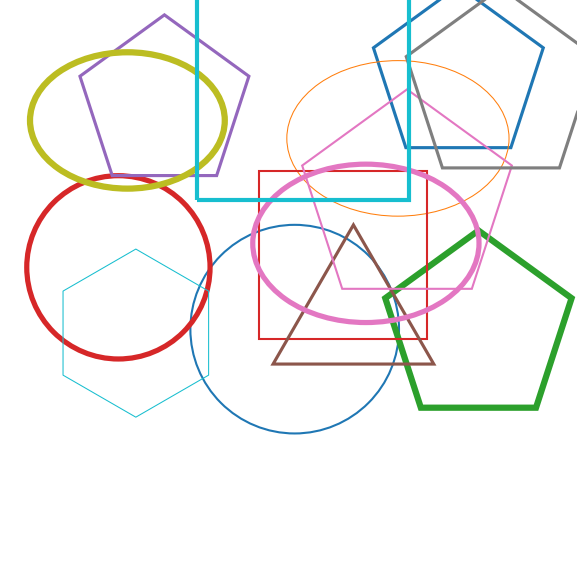[{"shape": "pentagon", "thickness": 1.5, "radius": 0.77, "center": [0.794, 0.869]}, {"shape": "circle", "thickness": 1, "radius": 0.9, "center": [0.51, 0.429]}, {"shape": "oval", "thickness": 0.5, "radius": 0.96, "center": [0.689, 0.76]}, {"shape": "pentagon", "thickness": 3, "radius": 0.85, "center": [0.828, 0.43]}, {"shape": "square", "thickness": 1, "radius": 0.73, "center": [0.593, 0.557]}, {"shape": "circle", "thickness": 2.5, "radius": 0.79, "center": [0.205, 0.536]}, {"shape": "pentagon", "thickness": 1.5, "radius": 0.77, "center": [0.285, 0.82]}, {"shape": "triangle", "thickness": 1.5, "radius": 0.8, "center": [0.612, 0.449]}, {"shape": "oval", "thickness": 2.5, "radius": 0.98, "center": [0.634, 0.578]}, {"shape": "pentagon", "thickness": 1, "radius": 0.95, "center": [0.705, 0.653]}, {"shape": "pentagon", "thickness": 1.5, "radius": 0.86, "center": [0.867, 0.848]}, {"shape": "oval", "thickness": 3, "radius": 0.84, "center": [0.221, 0.791]}, {"shape": "hexagon", "thickness": 0.5, "radius": 0.73, "center": [0.235, 0.422]}, {"shape": "square", "thickness": 2, "radius": 0.92, "center": [0.525, 0.837]}]